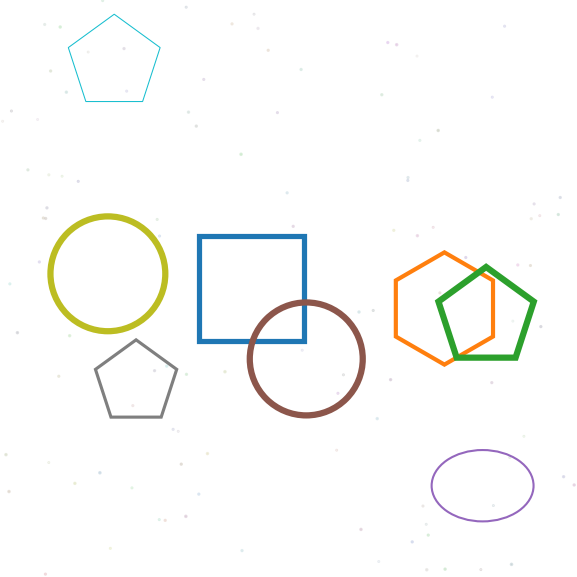[{"shape": "square", "thickness": 2.5, "radius": 0.45, "center": [0.436, 0.499]}, {"shape": "hexagon", "thickness": 2, "radius": 0.49, "center": [0.77, 0.465]}, {"shape": "pentagon", "thickness": 3, "radius": 0.43, "center": [0.842, 0.45]}, {"shape": "oval", "thickness": 1, "radius": 0.44, "center": [0.836, 0.158]}, {"shape": "circle", "thickness": 3, "radius": 0.49, "center": [0.53, 0.378]}, {"shape": "pentagon", "thickness": 1.5, "radius": 0.37, "center": [0.236, 0.337]}, {"shape": "circle", "thickness": 3, "radius": 0.5, "center": [0.187, 0.525]}, {"shape": "pentagon", "thickness": 0.5, "radius": 0.42, "center": [0.198, 0.891]}]